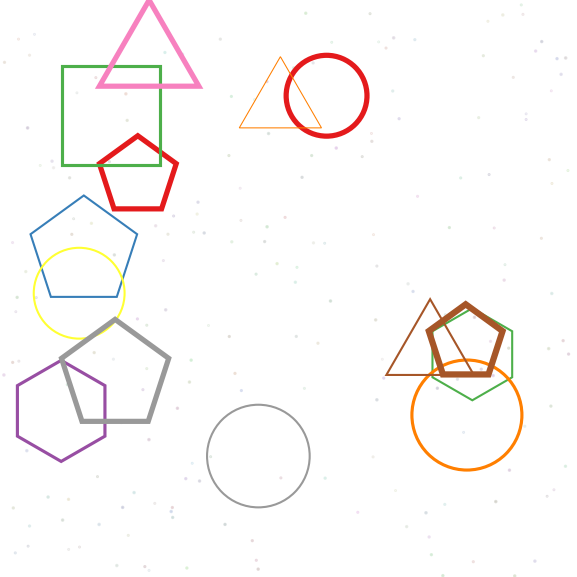[{"shape": "circle", "thickness": 2.5, "radius": 0.35, "center": [0.565, 0.833]}, {"shape": "pentagon", "thickness": 2.5, "radius": 0.35, "center": [0.239, 0.694]}, {"shape": "pentagon", "thickness": 1, "radius": 0.49, "center": [0.145, 0.564]}, {"shape": "hexagon", "thickness": 1, "radius": 0.4, "center": [0.818, 0.386]}, {"shape": "square", "thickness": 1.5, "radius": 0.43, "center": [0.192, 0.799]}, {"shape": "hexagon", "thickness": 1.5, "radius": 0.44, "center": [0.106, 0.288]}, {"shape": "circle", "thickness": 1.5, "radius": 0.48, "center": [0.809, 0.28]}, {"shape": "triangle", "thickness": 0.5, "radius": 0.41, "center": [0.486, 0.819]}, {"shape": "circle", "thickness": 1, "radius": 0.39, "center": [0.137, 0.491]}, {"shape": "pentagon", "thickness": 3, "radius": 0.34, "center": [0.806, 0.405]}, {"shape": "triangle", "thickness": 1, "radius": 0.44, "center": [0.745, 0.394]}, {"shape": "triangle", "thickness": 2.5, "radius": 0.5, "center": [0.258, 0.9]}, {"shape": "circle", "thickness": 1, "radius": 0.44, "center": [0.447, 0.209]}, {"shape": "pentagon", "thickness": 2.5, "radius": 0.49, "center": [0.199, 0.348]}]